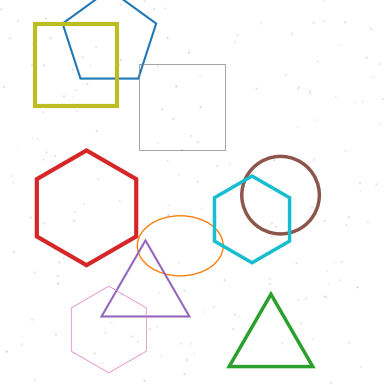[{"shape": "pentagon", "thickness": 1.5, "radius": 0.64, "center": [0.284, 0.899]}, {"shape": "oval", "thickness": 1, "radius": 0.56, "center": [0.468, 0.362]}, {"shape": "triangle", "thickness": 2.5, "radius": 0.63, "center": [0.704, 0.111]}, {"shape": "hexagon", "thickness": 3, "radius": 0.75, "center": [0.225, 0.46]}, {"shape": "triangle", "thickness": 1.5, "radius": 0.66, "center": [0.378, 0.244]}, {"shape": "circle", "thickness": 2.5, "radius": 0.5, "center": [0.729, 0.493]}, {"shape": "hexagon", "thickness": 0.5, "radius": 0.56, "center": [0.283, 0.144]}, {"shape": "square", "thickness": 0.5, "radius": 0.55, "center": [0.473, 0.722]}, {"shape": "square", "thickness": 3, "radius": 0.53, "center": [0.196, 0.831]}, {"shape": "hexagon", "thickness": 2.5, "radius": 0.56, "center": [0.655, 0.43]}]